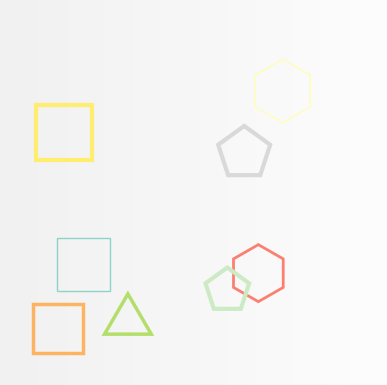[{"shape": "square", "thickness": 1, "radius": 0.34, "center": [0.215, 0.312]}, {"shape": "hexagon", "thickness": 1, "radius": 0.41, "center": [0.73, 0.764]}, {"shape": "hexagon", "thickness": 2, "radius": 0.37, "center": [0.667, 0.291]}, {"shape": "square", "thickness": 2.5, "radius": 0.32, "center": [0.149, 0.146]}, {"shape": "triangle", "thickness": 2.5, "radius": 0.35, "center": [0.33, 0.167]}, {"shape": "pentagon", "thickness": 3, "radius": 0.35, "center": [0.63, 0.602]}, {"shape": "pentagon", "thickness": 3, "radius": 0.3, "center": [0.587, 0.246]}, {"shape": "square", "thickness": 3, "radius": 0.36, "center": [0.165, 0.656]}]